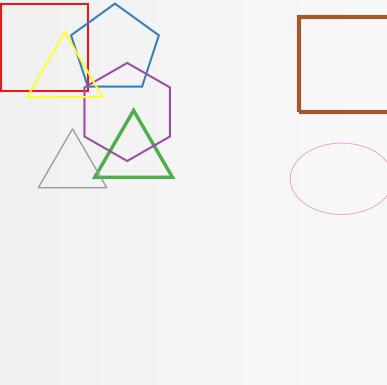[{"shape": "square", "thickness": 1.5, "radius": 0.56, "center": [0.116, 0.877]}, {"shape": "pentagon", "thickness": 1.5, "radius": 0.6, "center": [0.297, 0.871]}, {"shape": "triangle", "thickness": 2.5, "radius": 0.58, "center": [0.345, 0.597]}, {"shape": "hexagon", "thickness": 1.5, "radius": 0.64, "center": [0.328, 0.709]}, {"shape": "triangle", "thickness": 1.5, "radius": 0.56, "center": [0.168, 0.804]}, {"shape": "square", "thickness": 3, "radius": 0.61, "center": [0.894, 0.832]}, {"shape": "oval", "thickness": 0.5, "radius": 0.66, "center": [0.882, 0.536]}, {"shape": "triangle", "thickness": 1, "radius": 0.51, "center": [0.187, 0.563]}]